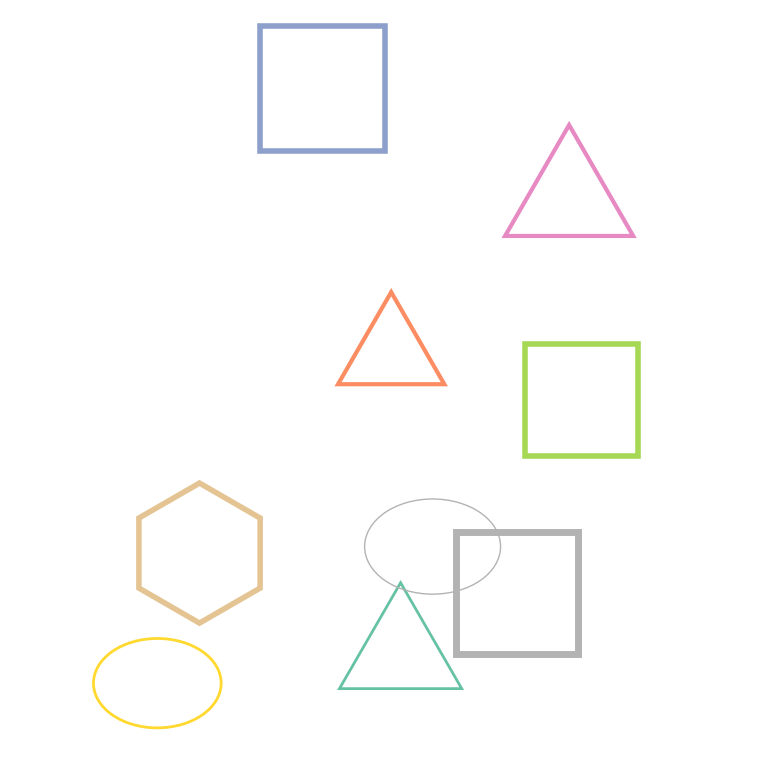[{"shape": "triangle", "thickness": 1, "radius": 0.46, "center": [0.52, 0.152]}, {"shape": "triangle", "thickness": 1.5, "radius": 0.4, "center": [0.508, 0.541]}, {"shape": "square", "thickness": 2, "radius": 0.4, "center": [0.419, 0.885]}, {"shape": "triangle", "thickness": 1.5, "radius": 0.48, "center": [0.739, 0.742]}, {"shape": "square", "thickness": 2, "radius": 0.37, "center": [0.755, 0.48]}, {"shape": "oval", "thickness": 1, "radius": 0.41, "center": [0.204, 0.113]}, {"shape": "hexagon", "thickness": 2, "radius": 0.45, "center": [0.259, 0.282]}, {"shape": "oval", "thickness": 0.5, "radius": 0.44, "center": [0.562, 0.29]}, {"shape": "square", "thickness": 2.5, "radius": 0.4, "center": [0.671, 0.23]}]